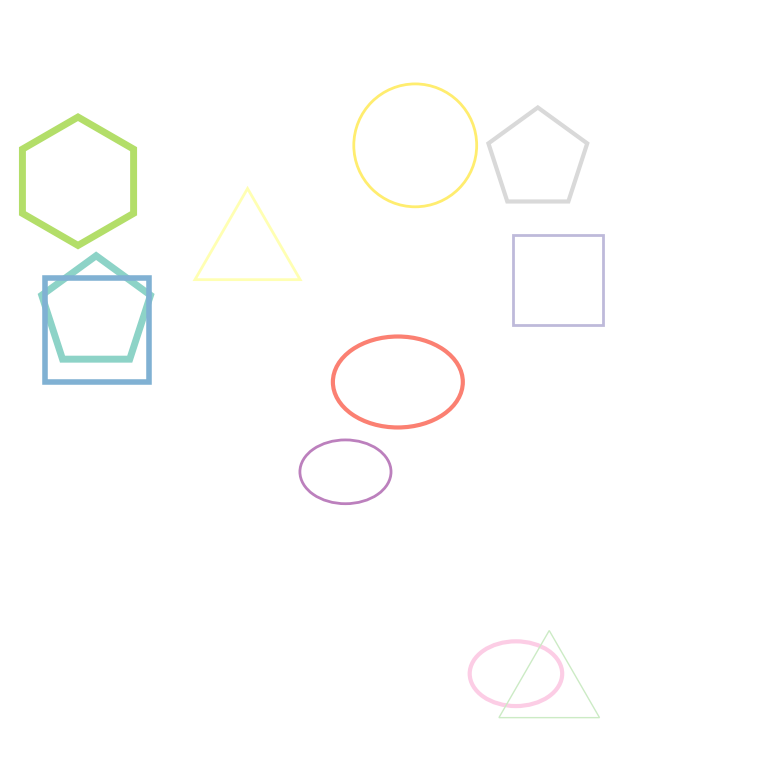[{"shape": "pentagon", "thickness": 2.5, "radius": 0.37, "center": [0.125, 0.594]}, {"shape": "triangle", "thickness": 1, "radius": 0.39, "center": [0.321, 0.676]}, {"shape": "square", "thickness": 1, "radius": 0.29, "center": [0.724, 0.636]}, {"shape": "oval", "thickness": 1.5, "radius": 0.42, "center": [0.517, 0.504]}, {"shape": "square", "thickness": 2, "radius": 0.34, "center": [0.126, 0.571]}, {"shape": "hexagon", "thickness": 2.5, "radius": 0.42, "center": [0.101, 0.765]}, {"shape": "oval", "thickness": 1.5, "radius": 0.3, "center": [0.67, 0.125]}, {"shape": "pentagon", "thickness": 1.5, "radius": 0.34, "center": [0.698, 0.793]}, {"shape": "oval", "thickness": 1, "radius": 0.3, "center": [0.449, 0.387]}, {"shape": "triangle", "thickness": 0.5, "radius": 0.38, "center": [0.713, 0.106]}, {"shape": "circle", "thickness": 1, "radius": 0.4, "center": [0.539, 0.811]}]